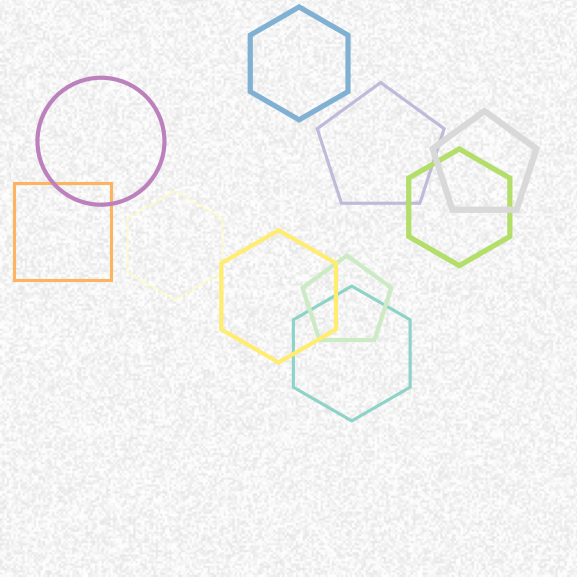[{"shape": "hexagon", "thickness": 1.5, "radius": 0.58, "center": [0.609, 0.387]}, {"shape": "hexagon", "thickness": 0.5, "radius": 0.47, "center": [0.303, 0.574]}, {"shape": "pentagon", "thickness": 1.5, "radius": 0.58, "center": [0.659, 0.741]}, {"shape": "hexagon", "thickness": 2.5, "radius": 0.49, "center": [0.518, 0.889]}, {"shape": "square", "thickness": 1.5, "radius": 0.42, "center": [0.108, 0.599]}, {"shape": "hexagon", "thickness": 2.5, "radius": 0.51, "center": [0.795, 0.64]}, {"shape": "pentagon", "thickness": 3, "radius": 0.47, "center": [0.839, 0.712]}, {"shape": "circle", "thickness": 2, "radius": 0.55, "center": [0.175, 0.755]}, {"shape": "pentagon", "thickness": 2, "radius": 0.4, "center": [0.601, 0.476]}, {"shape": "hexagon", "thickness": 2, "radius": 0.57, "center": [0.482, 0.486]}]